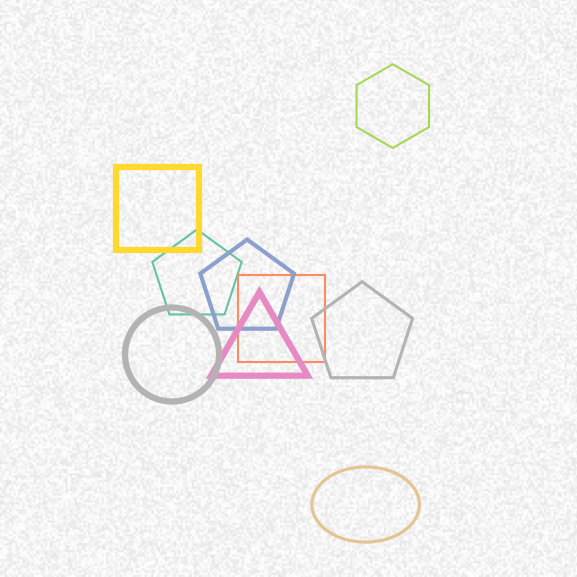[{"shape": "pentagon", "thickness": 1, "radius": 0.41, "center": [0.341, 0.52]}, {"shape": "square", "thickness": 1, "radius": 0.38, "center": [0.488, 0.447]}, {"shape": "pentagon", "thickness": 2, "radius": 0.43, "center": [0.428, 0.499]}, {"shape": "triangle", "thickness": 3, "radius": 0.48, "center": [0.449, 0.397]}, {"shape": "hexagon", "thickness": 1, "radius": 0.36, "center": [0.68, 0.815]}, {"shape": "square", "thickness": 3, "radius": 0.36, "center": [0.272, 0.637]}, {"shape": "oval", "thickness": 1.5, "radius": 0.47, "center": [0.633, 0.126]}, {"shape": "circle", "thickness": 3, "radius": 0.41, "center": [0.298, 0.385]}, {"shape": "pentagon", "thickness": 1.5, "radius": 0.46, "center": [0.627, 0.419]}]